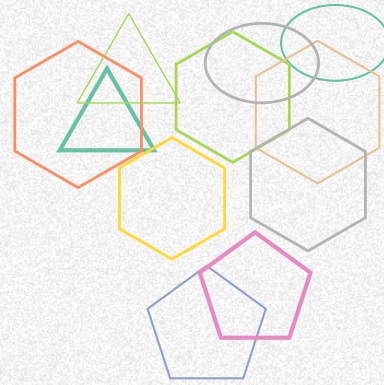[{"shape": "oval", "thickness": 1.5, "radius": 0.7, "center": [0.871, 0.889]}, {"shape": "triangle", "thickness": 3, "radius": 0.71, "center": [0.278, 0.68]}, {"shape": "hexagon", "thickness": 2, "radius": 0.95, "center": [0.203, 0.703]}, {"shape": "pentagon", "thickness": 1.5, "radius": 0.81, "center": [0.537, 0.148]}, {"shape": "pentagon", "thickness": 3, "radius": 0.76, "center": [0.663, 0.245]}, {"shape": "triangle", "thickness": 1, "radius": 0.77, "center": [0.334, 0.81]}, {"shape": "hexagon", "thickness": 2, "radius": 0.85, "center": [0.604, 0.748]}, {"shape": "hexagon", "thickness": 2, "radius": 0.79, "center": [0.447, 0.485]}, {"shape": "hexagon", "thickness": 1.5, "radius": 0.93, "center": [0.825, 0.709]}, {"shape": "oval", "thickness": 2, "radius": 0.74, "center": [0.68, 0.836]}, {"shape": "hexagon", "thickness": 2, "radius": 0.86, "center": [0.8, 0.52]}]